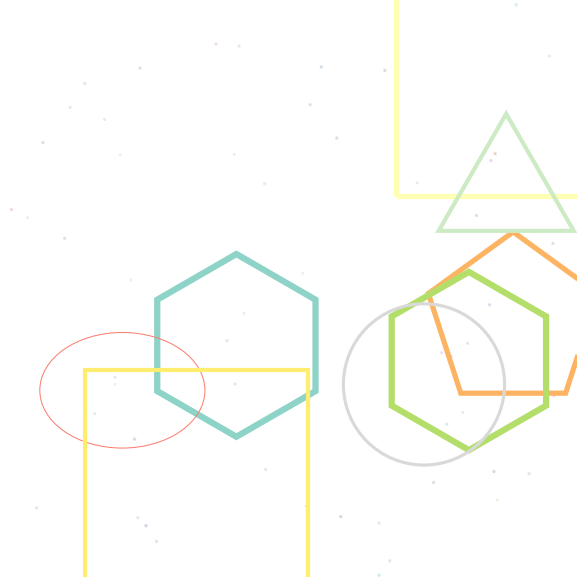[{"shape": "hexagon", "thickness": 3, "radius": 0.79, "center": [0.409, 0.401]}, {"shape": "square", "thickness": 2.5, "radius": 0.91, "center": [0.867, 0.841]}, {"shape": "oval", "thickness": 0.5, "radius": 0.71, "center": [0.212, 0.323]}, {"shape": "pentagon", "thickness": 2.5, "radius": 0.77, "center": [0.889, 0.443]}, {"shape": "hexagon", "thickness": 3, "radius": 0.77, "center": [0.812, 0.374]}, {"shape": "circle", "thickness": 1.5, "radius": 0.7, "center": [0.734, 0.333]}, {"shape": "triangle", "thickness": 2, "radius": 0.68, "center": [0.877, 0.667]}, {"shape": "square", "thickness": 2, "radius": 0.96, "center": [0.34, 0.165]}]